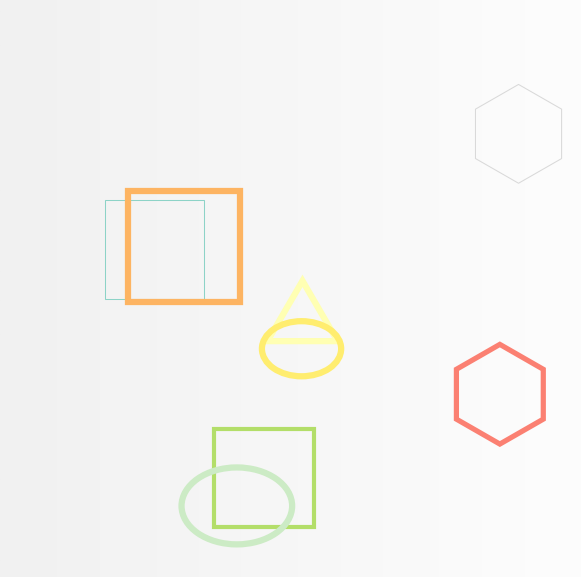[{"shape": "square", "thickness": 0.5, "radius": 0.42, "center": [0.265, 0.567]}, {"shape": "triangle", "thickness": 3, "radius": 0.35, "center": [0.52, 0.443]}, {"shape": "hexagon", "thickness": 2.5, "radius": 0.43, "center": [0.86, 0.316]}, {"shape": "square", "thickness": 3, "radius": 0.48, "center": [0.317, 0.572]}, {"shape": "square", "thickness": 2, "radius": 0.43, "center": [0.454, 0.172]}, {"shape": "hexagon", "thickness": 0.5, "radius": 0.43, "center": [0.892, 0.767]}, {"shape": "oval", "thickness": 3, "radius": 0.48, "center": [0.407, 0.123]}, {"shape": "oval", "thickness": 3, "radius": 0.34, "center": [0.519, 0.395]}]